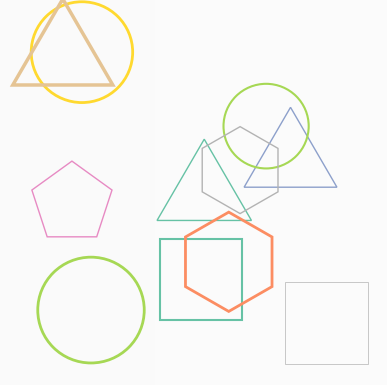[{"shape": "triangle", "thickness": 1, "radius": 0.7, "center": [0.527, 0.498]}, {"shape": "square", "thickness": 1.5, "radius": 0.53, "center": [0.519, 0.275]}, {"shape": "hexagon", "thickness": 2, "radius": 0.64, "center": [0.59, 0.32]}, {"shape": "triangle", "thickness": 1, "radius": 0.69, "center": [0.75, 0.583]}, {"shape": "pentagon", "thickness": 1, "radius": 0.54, "center": [0.186, 0.473]}, {"shape": "circle", "thickness": 1.5, "radius": 0.55, "center": [0.687, 0.672]}, {"shape": "circle", "thickness": 2, "radius": 0.69, "center": [0.235, 0.195]}, {"shape": "circle", "thickness": 2, "radius": 0.65, "center": [0.211, 0.865]}, {"shape": "triangle", "thickness": 2.5, "radius": 0.74, "center": [0.162, 0.854]}, {"shape": "square", "thickness": 0.5, "radius": 0.53, "center": [0.843, 0.161]}, {"shape": "hexagon", "thickness": 1, "radius": 0.56, "center": [0.62, 0.558]}]